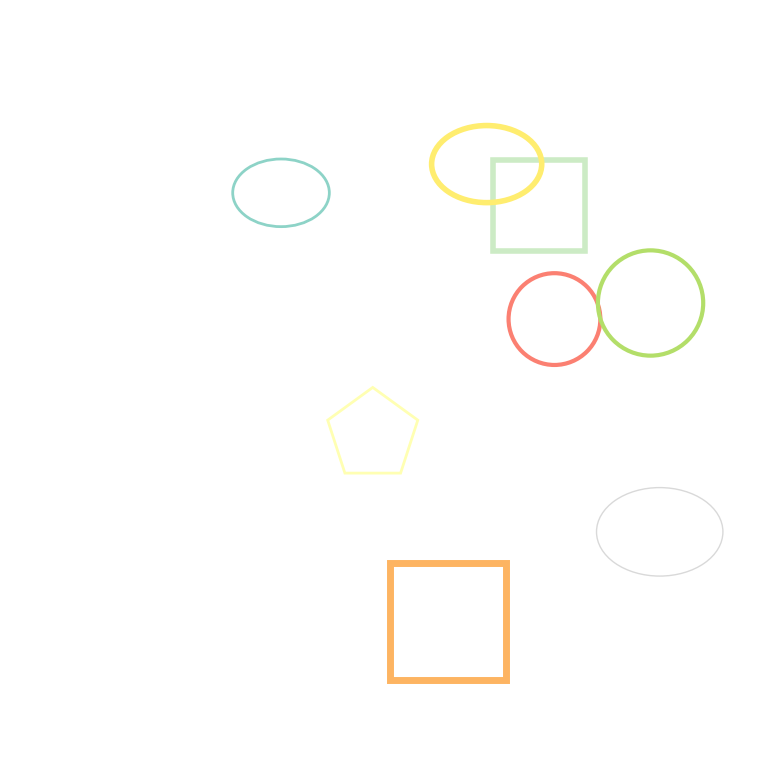[{"shape": "oval", "thickness": 1, "radius": 0.31, "center": [0.365, 0.75]}, {"shape": "pentagon", "thickness": 1, "radius": 0.31, "center": [0.484, 0.435]}, {"shape": "circle", "thickness": 1.5, "radius": 0.3, "center": [0.72, 0.586]}, {"shape": "square", "thickness": 2.5, "radius": 0.38, "center": [0.582, 0.193]}, {"shape": "circle", "thickness": 1.5, "radius": 0.34, "center": [0.845, 0.606]}, {"shape": "oval", "thickness": 0.5, "radius": 0.41, "center": [0.857, 0.309]}, {"shape": "square", "thickness": 2, "radius": 0.3, "center": [0.7, 0.733]}, {"shape": "oval", "thickness": 2, "radius": 0.36, "center": [0.632, 0.787]}]